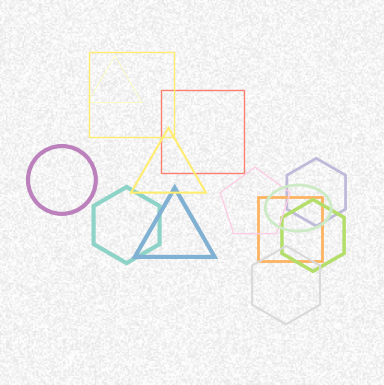[{"shape": "hexagon", "thickness": 3, "radius": 0.49, "center": [0.329, 0.415]}, {"shape": "triangle", "thickness": 0.5, "radius": 0.4, "center": [0.298, 0.775]}, {"shape": "hexagon", "thickness": 2, "radius": 0.44, "center": [0.821, 0.501]}, {"shape": "square", "thickness": 1, "radius": 0.54, "center": [0.527, 0.659]}, {"shape": "triangle", "thickness": 3, "radius": 0.6, "center": [0.454, 0.393]}, {"shape": "square", "thickness": 2, "radius": 0.41, "center": [0.753, 0.406]}, {"shape": "hexagon", "thickness": 2.5, "radius": 0.47, "center": [0.813, 0.388]}, {"shape": "pentagon", "thickness": 1, "radius": 0.48, "center": [0.663, 0.47]}, {"shape": "hexagon", "thickness": 1.5, "radius": 0.51, "center": [0.743, 0.259]}, {"shape": "circle", "thickness": 3, "radius": 0.44, "center": [0.161, 0.533]}, {"shape": "oval", "thickness": 2, "radius": 0.43, "center": [0.775, 0.459]}, {"shape": "triangle", "thickness": 1.5, "radius": 0.56, "center": [0.437, 0.556]}, {"shape": "square", "thickness": 1, "radius": 0.56, "center": [0.341, 0.754]}]